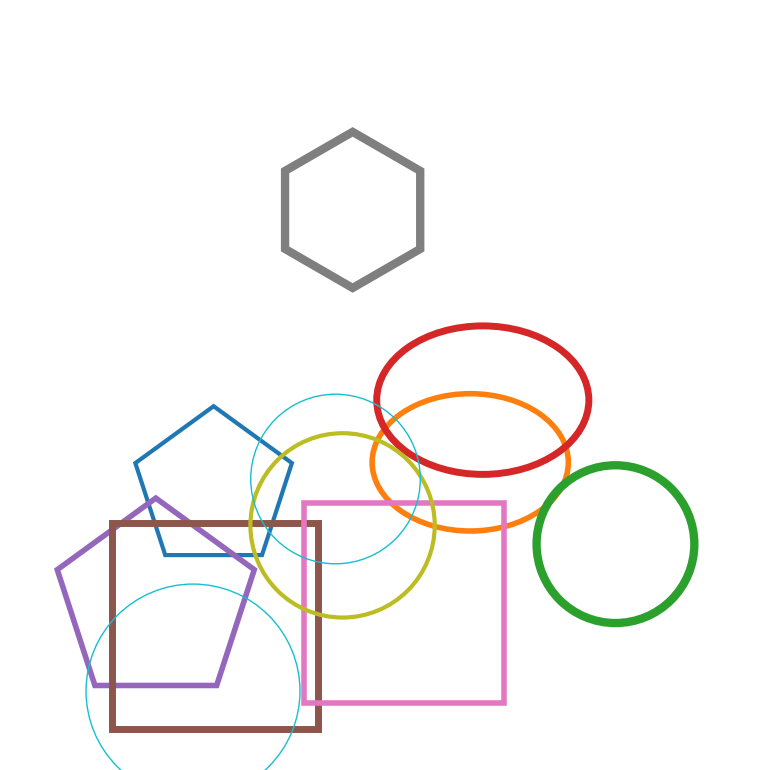[{"shape": "pentagon", "thickness": 1.5, "radius": 0.53, "center": [0.277, 0.366]}, {"shape": "oval", "thickness": 2, "radius": 0.64, "center": [0.611, 0.4]}, {"shape": "circle", "thickness": 3, "radius": 0.51, "center": [0.799, 0.293]}, {"shape": "oval", "thickness": 2.5, "radius": 0.69, "center": [0.627, 0.48]}, {"shape": "pentagon", "thickness": 2, "radius": 0.67, "center": [0.202, 0.219]}, {"shape": "square", "thickness": 2.5, "radius": 0.67, "center": [0.28, 0.187]}, {"shape": "square", "thickness": 2, "radius": 0.65, "center": [0.525, 0.217]}, {"shape": "hexagon", "thickness": 3, "radius": 0.51, "center": [0.458, 0.727]}, {"shape": "circle", "thickness": 1.5, "radius": 0.6, "center": [0.445, 0.318]}, {"shape": "circle", "thickness": 0.5, "radius": 0.55, "center": [0.436, 0.378]}, {"shape": "circle", "thickness": 0.5, "radius": 0.69, "center": [0.251, 0.103]}]